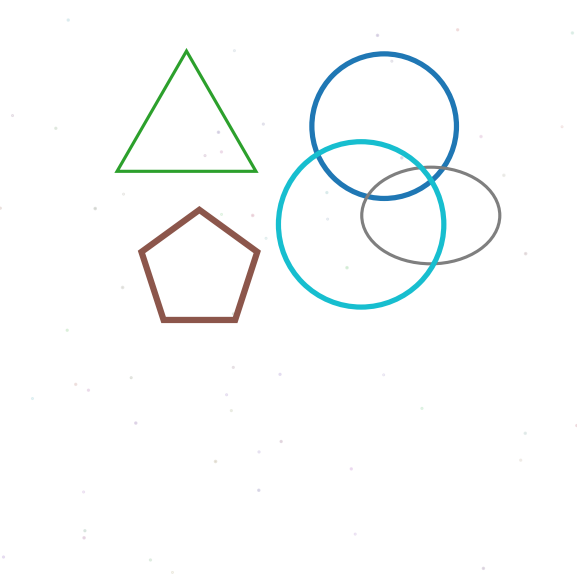[{"shape": "circle", "thickness": 2.5, "radius": 0.63, "center": [0.665, 0.781]}, {"shape": "triangle", "thickness": 1.5, "radius": 0.69, "center": [0.323, 0.772]}, {"shape": "pentagon", "thickness": 3, "radius": 0.53, "center": [0.345, 0.53]}, {"shape": "oval", "thickness": 1.5, "radius": 0.6, "center": [0.746, 0.626]}, {"shape": "circle", "thickness": 2.5, "radius": 0.72, "center": [0.625, 0.611]}]